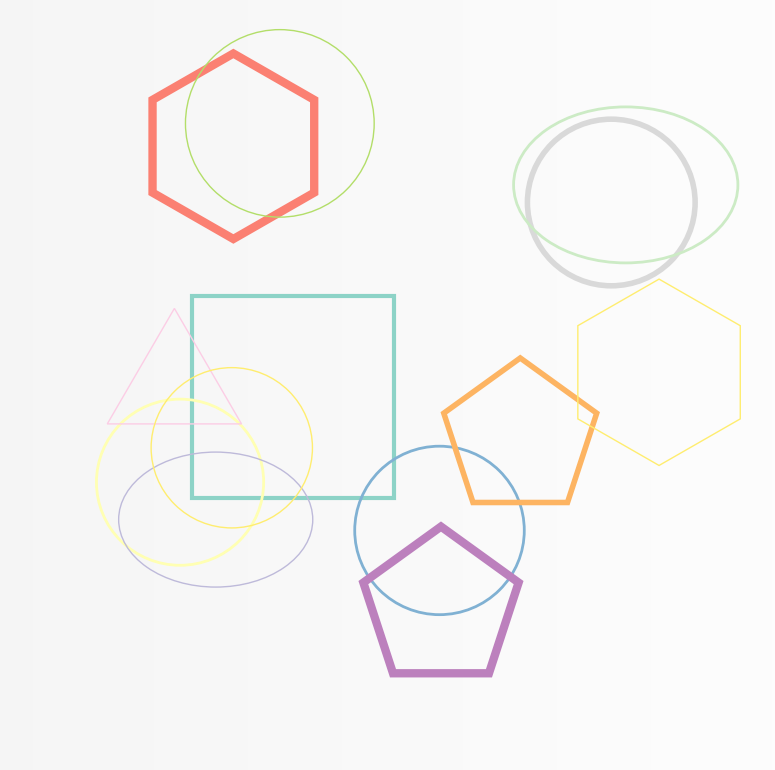[{"shape": "square", "thickness": 1.5, "radius": 0.65, "center": [0.378, 0.484]}, {"shape": "circle", "thickness": 1, "radius": 0.54, "center": [0.232, 0.374]}, {"shape": "oval", "thickness": 0.5, "radius": 0.63, "center": [0.278, 0.325]}, {"shape": "hexagon", "thickness": 3, "radius": 0.6, "center": [0.301, 0.81]}, {"shape": "circle", "thickness": 1, "radius": 0.55, "center": [0.567, 0.311]}, {"shape": "pentagon", "thickness": 2, "radius": 0.52, "center": [0.671, 0.431]}, {"shape": "circle", "thickness": 0.5, "radius": 0.61, "center": [0.361, 0.84]}, {"shape": "triangle", "thickness": 0.5, "radius": 0.5, "center": [0.225, 0.499]}, {"shape": "circle", "thickness": 2, "radius": 0.54, "center": [0.789, 0.737]}, {"shape": "pentagon", "thickness": 3, "radius": 0.53, "center": [0.569, 0.211]}, {"shape": "oval", "thickness": 1, "radius": 0.72, "center": [0.807, 0.76]}, {"shape": "circle", "thickness": 0.5, "radius": 0.52, "center": [0.299, 0.418]}, {"shape": "hexagon", "thickness": 0.5, "radius": 0.61, "center": [0.85, 0.517]}]